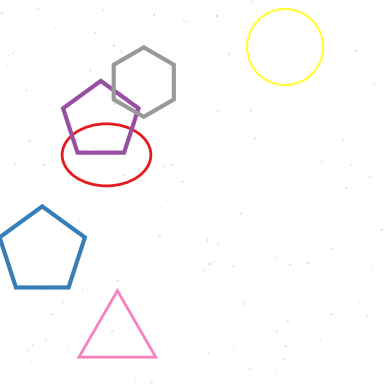[{"shape": "oval", "thickness": 2, "radius": 0.58, "center": [0.277, 0.598]}, {"shape": "pentagon", "thickness": 3, "radius": 0.58, "center": [0.11, 0.347]}, {"shape": "pentagon", "thickness": 3, "radius": 0.51, "center": [0.262, 0.687]}, {"shape": "circle", "thickness": 1.5, "radius": 0.49, "center": [0.741, 0.878]}, {"shape": "triangle", "thickness": 2, "radius": 0.58, "center": [0.305, 0.13]}, {"shape": "hexagon", "thickness": 3, "radius": 0.45, "center": [0.373, 0.787]}]